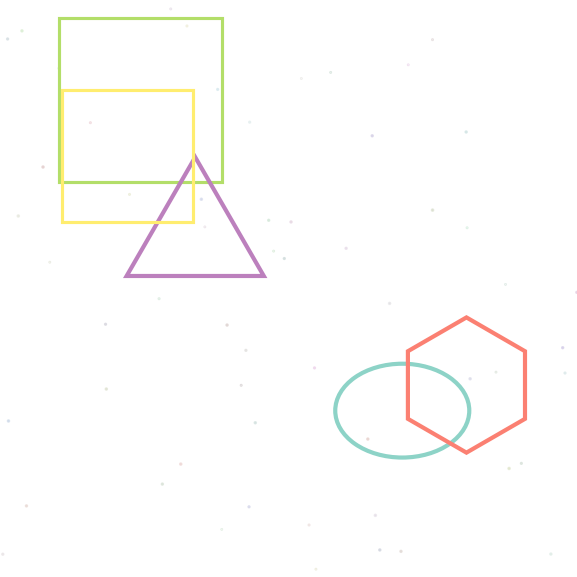[{"shape": "oval", "thickness": 2, "radius": 0.58, "center": [0.697, 0.288]}, {"shape": "hexagon", "thickness": 2, "radius": 0.59, "center": [0.808, 0.332]}, {"shape": "square", "thickness": 1.5, "radius": 0.71, "center": [0.243, 0.826]}, {"shape": "triangle", "thickness": 2, "radius": 0.69, "center": [0.338, 0.59]}, {"shape": "square", "thickness": 1.5, "radius": 0.57, "center": [0.222, 0.729]}]